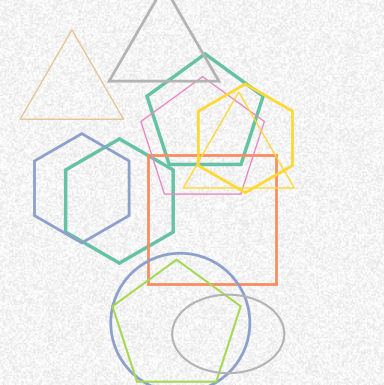[{"shape": "pentagon", "thickness": 2.5, "radius": 0.79, "center": [0.533, 0.701]}, {"shape": "hexagon", "thickness": 2.5, "radius": 0.81, "center": [0.31, 0.478]}, {"shape": "square", "thickness": 2, "radius": 0.83, "center": [0.55, 0.43]}, {"shape": "circle", "thickness": 2, "radius": 0.9, "center": [0.468, 0.162]}, {"shape": "hexagon", "thickness": 2, "radius": 0.71, "center": [0.212, 0.511]}, {"shape": "pentagon", "thickness": 1, "radius": 0.84, "center": [0.526, 0.632]}, {"shape": "pentagon", "thickness": 1.5, "radius": 0.88, "center": [0.459, 0.15]}, {"shape": "triangle", "thickness": 1, "radius": 0.83, "center": [0.62, 0.595]}, {"shape": "hexagon", "thickness": 2, "radius": 0.71, "center": [0.637, 0.641]}, {"shape": "triangle", "thickness": 1, "radius": 0.77, "center": [0.187, 0.768]}, {"shape": "triangle", "thickness": 2, "radius": 0.82, "center": [0.426, 0.871]}, {"shape": "oval", "thickness": 1.5, "radius": 0.73, "center": [0.593, 0.133]}]